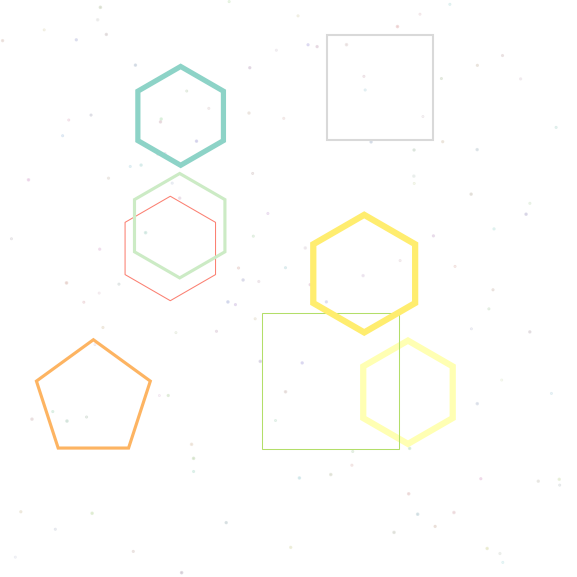[{"shape": "hexagon", "thickness": 2.5, "radius": 0.43, "center": [0.313, 0.798]}, {"shape": "hexagon", "thickness": 3, "radius": 0.45, "center": [0.706, 0.32]}, {"shape": "hexagon", "thickness": 0.5, "radius": 0.45, "center": [0.295, 0.569]}, {"shape": "pentagon", "thickness": 1.5, "radius": 0.52, "center": [0.162, 0.307]}, {"shape": "square", "thickness": 0.5, "radius": 0.59, "center": [0.572, 0.339]}, {"shape": "square", "thickness": 1, "radius": 0.46, "center": [0.659, 0.847]}, {"shape": "hexagon", "thickness": 1.5, "radius": 0.45, "center": [0.311, 0.608]}, {"shape": "hexagon", "thickness": 3, "radius": 0.51, "center": [0.631, 0.525]}]